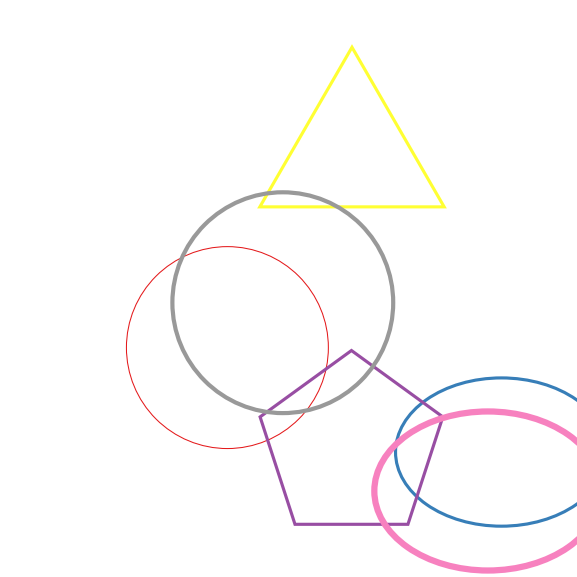[{"shape": "circle", "thickness": 0.5, "radius": 0.87, "center": [0.394, 0.397]}, {"shape": "oval", "thickness": 1.5, "radius": 0.92, "center": [0.868, 0.216]}, {"shape": "pentagon", "thickness": 1.5, "radius": 0.83, "center": [0.609, 0.226]}, {"shape": "triangle", "thickness": 1.5, "radius": 0.92, "center": [0.61, 0.733]}, {"shape": "oval", "thickness": 3, "radius": 0.98, "center": [0.845, 0.149]}, {"shape": "circle", "thickness": 2, "radius": 0.96, "center": [0.49, 0.475]}]